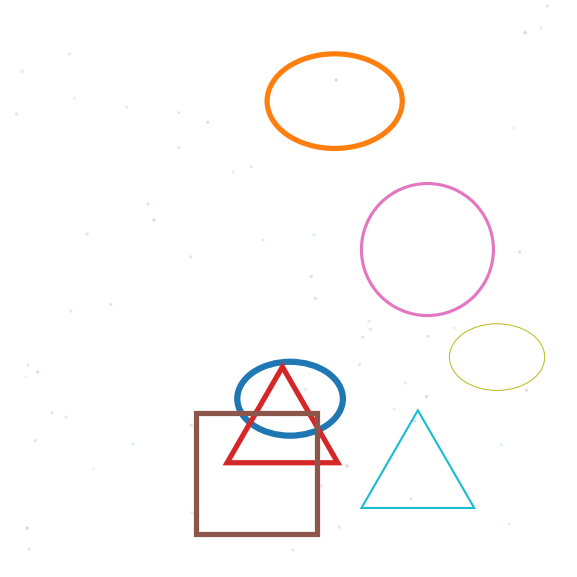[{"shape": "oval", "thickness": 3, "radius": 0.46, "center": [0.502, 0.309]}, {"shape": "oval", "thickness": 2.5, "radius": 0.59, "center": [0.58, 0.824]}, {"shape": "triangle", "thickness": 2.5, "radius": 0.55, "center": [0.489, 0.253]}, {"shape": "square", "thickness": 2.5, "radius": 0.52, "center": [0.444, 0.179]}, {"shape": "circle", "thickness": 1.5, "radius": 0.57, "center": [0.74, 0.567]}, {"shape": "oval", "thickness": 0.5, "radius": 0.41, "center": [0.861, 0.381]}, {"shape": "triangle", "thickness": 1, "radius": 0.56, "center": [0.724, 0.176]}]